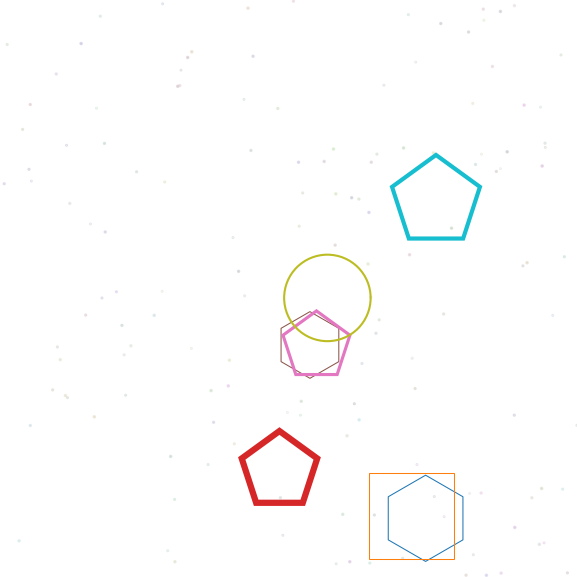[{"shape": "hexagon", "thickness": 0.5, "radius": 0.37, "center": [0.737, 0.102]}, {"shape": "square", "thickness": 0.5, "radius": 0.37, "center": [0.713, 0.105]}, {"shape": "pentagon", "thickness": 3, "radius": 0.34, "center": [0.484, 0.184]}, {"shape": "hexagon", "thickness": 0.5, "radius": 0.29, "center": [0.537, 0.402]}, {"shape": "pentagon", "thickness": 1.5, "radius": 0.3, "center": [0.548, 0.4]}, {"shape": "circle", "thickness": 1, "radius": 0.37, "center": [0.567, 0.483]}, {"shape": "pentagon", "thickness": 2, "radius": 0.4, "center": [0.755, 0.651]}]